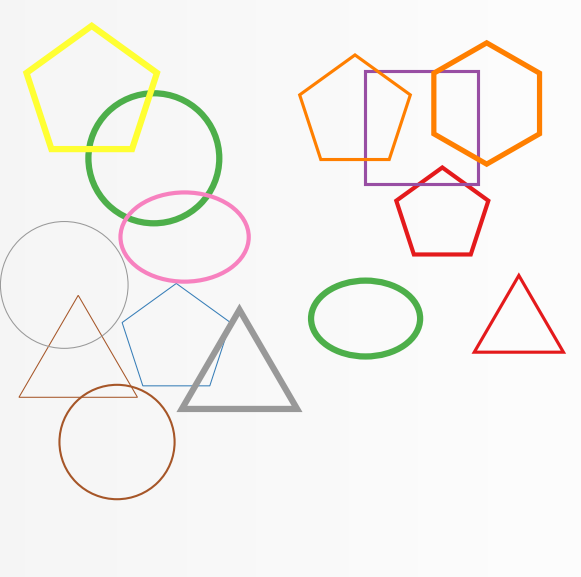[{"shape": "pentagon", "thickness": 2, "radius": 0.42, "center": [0.761, 0.626]}, {"shape": "triangle", "thickness": 1.5, "radius": 0.44, "center": [0.893, 0.434]}, {"shape": "pentagon", "thickness": 0.5, "radius": 0.49, "center": [0.303, 0.41]}, {"shape": "oval", "thickness": 3, "radius": 0.47, "center": [0.629, 0.448]}, {"shape": "circle", "thickness": 3, "radius": 0.56, "center": [0.265, 0.725]}, {"shape": "square", "thickness": 1.5, "radius": 0.49, "center": [0.725, 0.778]}, {"shape": "hexagon", "thickness": 2.5, "radius": 0.52, "center": [0.837, 0.82]}, {"shape": "pentagon", "thickness": 1.5, "radius": 0.5, "center": [0.611, 0.804]}, {"shape": "pentagon", "thickness": 3, "radius": 0.59, "center": [0.158, 0.836]}, {"shape": "triangle", "thickness": 0.5, "radius": 0.59, "center": [0.135, 0.37]}, {"shape": "circle", "thickness": 1, "radius": 0.5, "center": [0.201, 0.234]}, {"shape": "oval", "thickness": 2, "radius": 0.55, "center": [0.318, 0.589]}, {"shape": "circle", "thickness": 0.5, "radius": 0.55, "center": [0.111, 0.506]}, {"shape": "triangle", "thickness": 3, "radius": 0.57, "center": [0.412, 0.348]}]